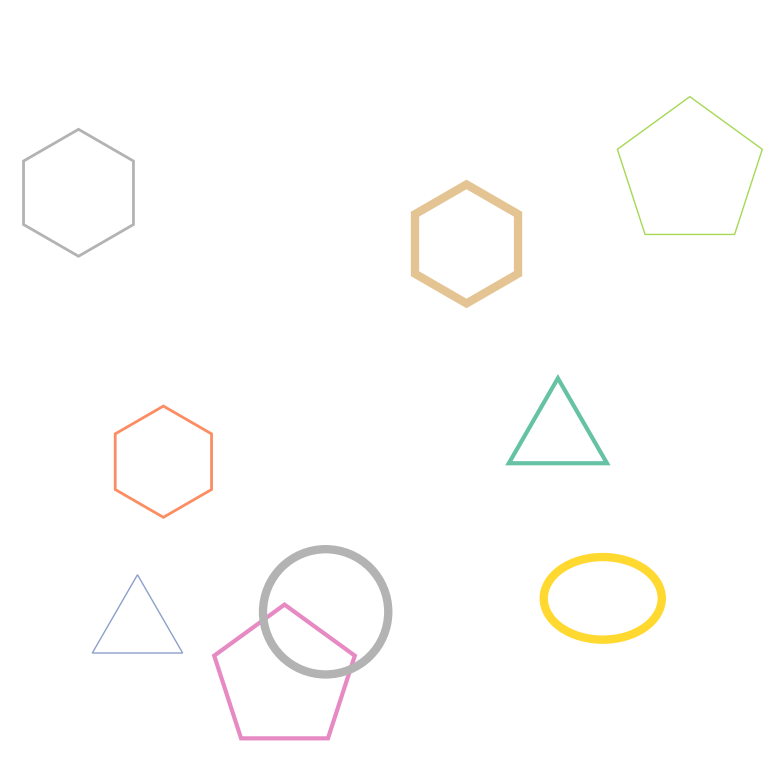[{"shape": "triangle", "thickness": 1.5, "radius": 0.37, "center": [0.725, 0.435]}, {"shape": "hexagon", "thickness": 1, "radius": 0.36, "center": [0.212, 0.4]}, {"shape": "triangle", "thickness": 0.5, "radius": 0.34, "center": [0.179, 0.186]}, {"shape": "pentagon", "thickness": 1.5, "radius": 0.48, "center": [0.37, 0.119]}, {"shape": "pentagon", "thickness": 0.5, "radius": 0.49, "center": [0.896, 0.776]}, {"shape": "oval", "thickness": 3, "radius": 0.38, "center": [0.783, 0.223]}, {"shape": "hexagon", "thickness": 3, "radius": 0.39, "center": [0.606, 0.683]}, {"shape": "circle", "thickness": 3, "radius": 0.41, "center": [0.423, 0.205]}, {"shape": "hexagon", "thickness": 1, "radius": 0.41, "center": [0.102, 0.75]}]